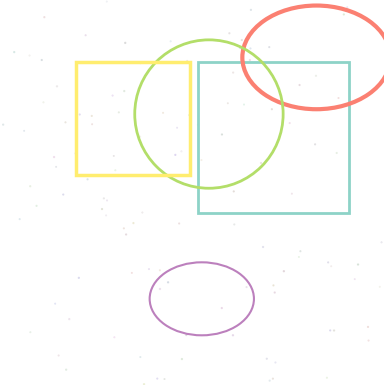[{"shape": "square", "thickness": 2, "radius": 0.98, "center": [0.71, 0.644]}, {"shape": "oval", "thickness": 3, "radius": 0.96, "center": [0.822, 0.851]}, {"shape": "circle", "thickness": 2, "radius": 0.96, "center": [0.543, 0.704]}, {"shape": "oval", "thickness": 1.5, "radius": 0.68, "center": [0.524, 0.224]}, {"shape": "square", "thickness": 2.5, "radius": 0.74, "center": [0.345, 0.692]}]